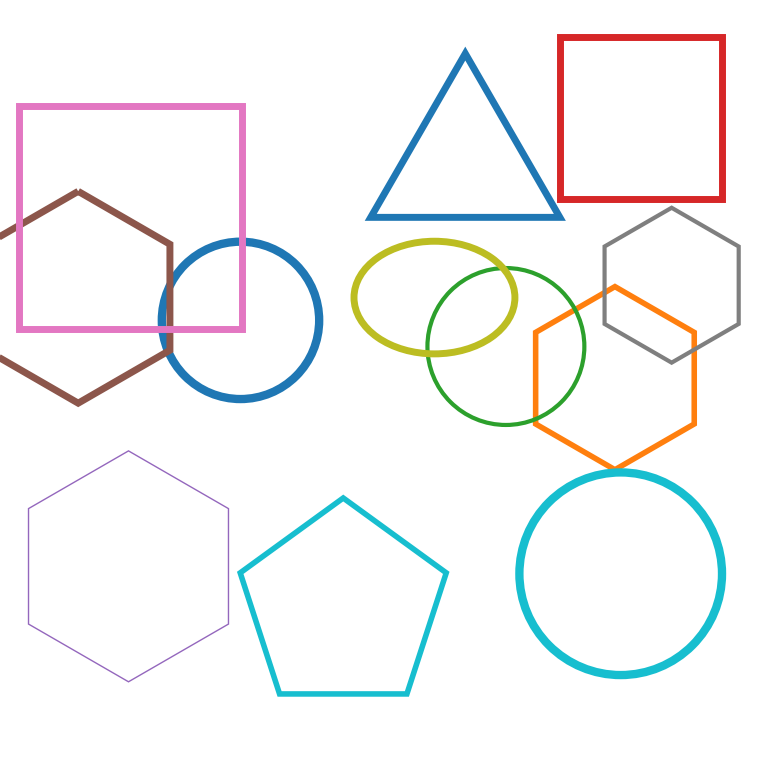[{"shape": "circle", "thickness": 3, "radius": 0.51, "center": [0.312, 0.584]}, {"shape": "triangle", "thickness": 2.5, "radius": 0.71, "center": [0.604, 0.789]}, {"shape": "hexagon", "thickness": 2, "radius": 0.59, "center": [0.799, 0.509]}, {"shape": "circle", "thickness": 1.5, "radius": 0.51, "center": [0.657, 0.55]}, {"shape": "square", "thickness": 2.5, "radius": 0.53, "center": [0.833, 0.847]}, {"shape": "hexagon", "thickness": 0.5, "radius": 0.75, "center": [0.167, 0.264]}, {"shape": "hexagon", "thickness": 2.5, "radius": 0.69, "center": [0.102, 0.614]}, {"shape": "square", "thickness": 2.5, "radius": 0.72, "center": [0.17, 0.717]}, {"shape": "hexagon", "thickness": 1.5, "radius": 0.5, "center": [0.872, 0.63]}, {"shape": "oval", "thickness": 2.5, "radius": 0.52, "center": [0.564, 0.614]}, {"shape": "pentagon", "thickness": 2, "radius": 0.7, "center": [0.446, 0.213]}, {"shape": "circle", "thickness": 3, "radius": 0.66, "center": [0.806, 0.255]}]